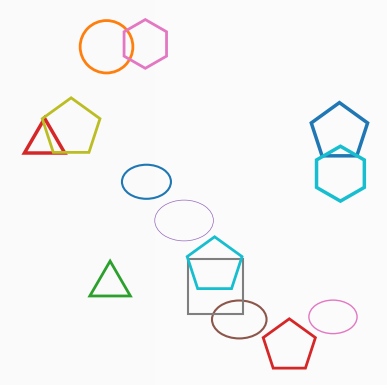[{"shape": "oval", "thickness": 1.5, "radius": 0.32, "center": [0.378, 0.528]}, {"shape": "pentagon", "thickness": 2.5, "radius": 0.38, "center": [0.876, 0.657]}, {"shape": "circle", "thickness": 2, "radius": 0.34, "center": [0.275, 0.879]}, {"shape": "triangle", "thickness": 2, "radius": 0.3, "center": [0.284, 0.261]}, {"shape": "pentagon", "thickness": 2, "radius": 0.35, "center": [0.747, 0.101]}, {"shape": "triangle", "thickness": 2.5, "radius": 0.3, "center": [0.115, 0.633]}, {"shape": "oval", "thickness": 0.5, "radius": 0.38, "center": [0.475, 0.427]}, {"shape": "oval", "thickness": 1.5, "radius": 0.35, "center": [0.617, 0.17]}, {"shape": "oval", "thickness": 1, "radius": 0.31, "center": [0.859, 0.177]}, {"shape": "hexagon", "thickness": 2, "radius": 0.32, "center": [0.375, 0.886]}, {"shape": "square", "thickness": 1.5, "radius": 0.35, "center": [0.556, 0.256]}, {"shape": "pentagon", "thickness": 2, "radius": 0.39, "center": [0.184, 0.668]}, {"shape": "pentagon", "thickness": 2, "radius": 0.37, "center": [0.554, 0.311]}, {"shape": "hexagon", "thickness": 2.5, "radius": 0.36, "center": [0.879, 0.549]}]